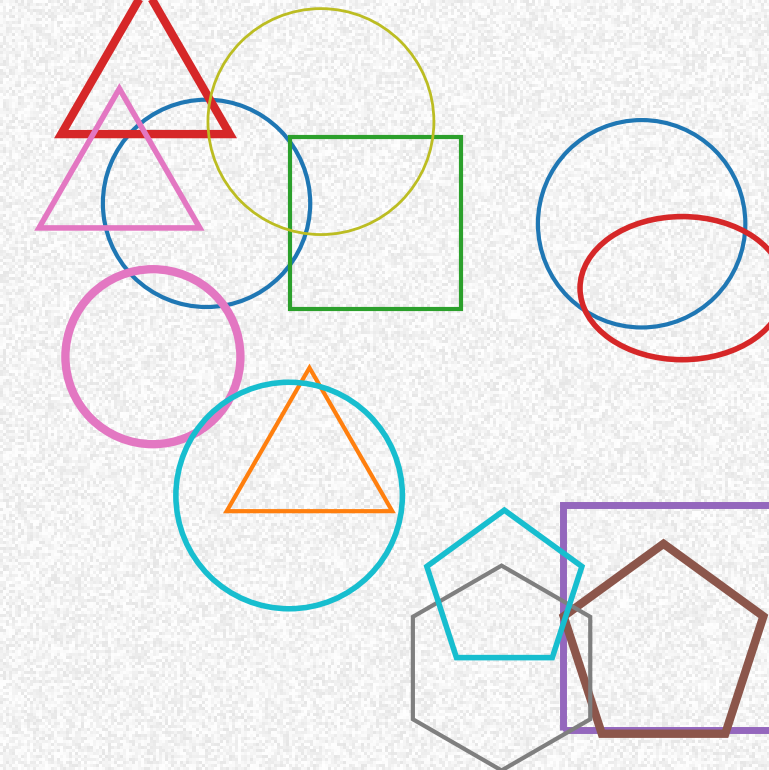[{"shape": "circle", "thickness": 1.5, "radius": 0.67, "center": [0.833, 0.709]}, {"shape": "circle", "thickness": 1.5, "radius": 0.67, "center": [0.268, 0.736]}, {"shape": "triangle", "thickness": 1.5, "radius": 0.62, "center": [0.402, 0.398]}, {"shape": "square", "thickness": 1.5, "radius": 0.56, "center": [0.488, 0.71]}, {"shape": "oval", "thickness": 2, "radius": 0.66, "center": [0.886, 0.626]}, {"shape": "triangle", "thickness": 3, "radius": 0.63, "center": [0.189, 0.889]}, {"shape": "square", "thickness": 2.5, "radius": 0.73, "center": [0.877, 0.199]}, {"shape": "pentagon", "thickness": 3, "radius": 0.68, "center": [0.862, 0.157]}, {"shape": "triangle", "thickness": 2, "radius": 0.6, "center": [0.155, 0.764]}, {"shape": "circle", "thickness": 3, "radius": 0.57, "center": [0.199, 0.537]}, {"shape": "hexagon", "thickness": 1.5, "radius": 0.67, "center": [0.651, 0.132]}, {"shape": "circle", "thickness": 1, "radius": 0.73, "center": [0.417, 0.842]}, {"shape": "circle", "thickness": 2, "radius": 0.74, "center": [0.375, 0.356]}, {"shape": "pentagon", "thickness": 2, "radius": 0.53, "center": [0.655, 0.232]}]